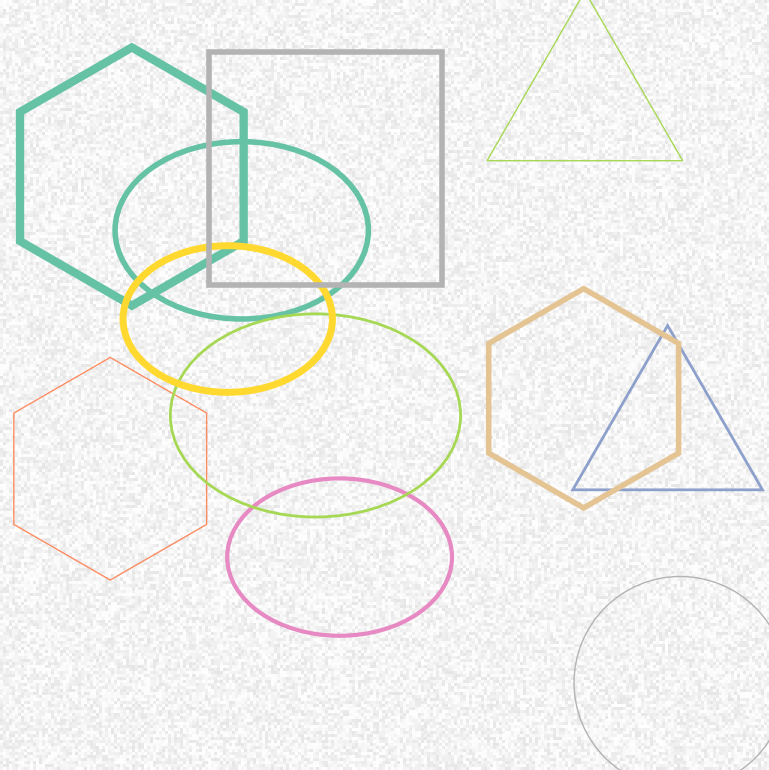[{"shape": "oval", "thickness": 2, "radius": 0.82, "center": [0.314, 0.701]}, {"shape": "hexagon", "thickness": 3, "radius": 0.84, "center": [0.171, 0.771]}, {"shape": "hexagon", "thickness": 0.5, "radius": 0.72, "center": [0.143, 0.391]}, {"shape": "triangle", "thickness": 1, "radius": 0.71, "center": [0.867, 0.435]}, {"shape": "oval", "thickness": 1.5, "radius": 0.73, "center": [0.441, 0.277]}, {"shape": "triangle", "thickness": 0.5, "radius": 0.73, "center": [0.76, 0.865]}, {"shape": "oval", "thickness": 1, "radius": 0.94, "center": [0.41, 0.46]}, {"shape": "oval", "thickness": 2.5, "radius": 0.68, "center": [0.296, 0.586]}, {"shape": "hexagon", "thickness": 2, "radius": 0.71, "center": [0.758, 0.483]}, {"shape": "circle", "thickness": 0.5, "radius": 0.69, "center": [0.883, 0.113]}, {"shape": "square", "thickness": 2, "radius": 0.76, "center": [0.423, 0.781]}]